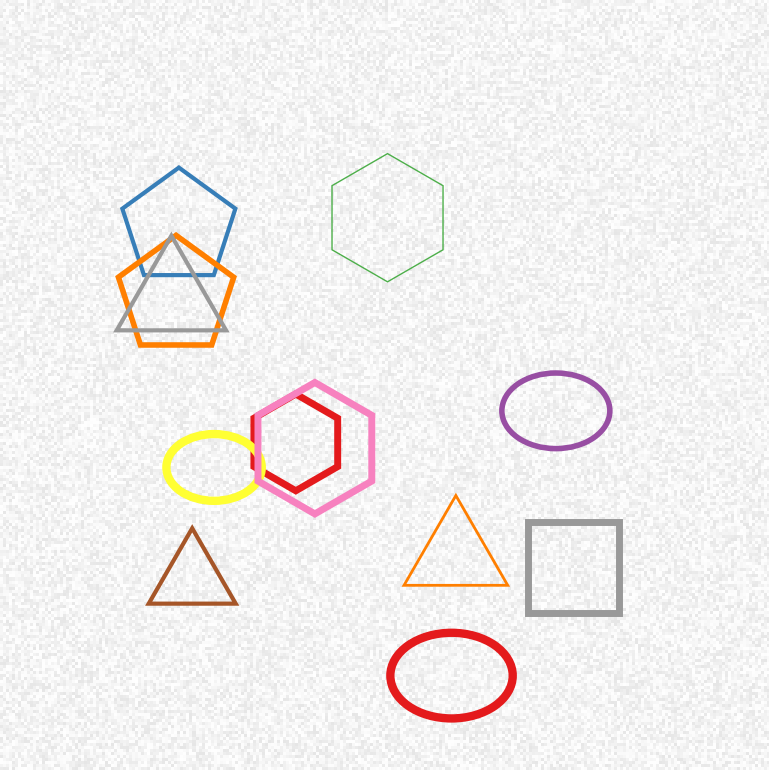[{"shape": "oval", "thickness": 3, "radius": 0.4, "center": [0.586, 0.123]}, {"shape": "hexagon", "thickness": 2.5, "radius": 0.31, "center": [0.384, 0.425]}, {"shape": "pentagon", "thickness": 1.5, "radius": 0.39, "center": [0.232, 0.705]}, {"shape": "hexagon", "thickness": 0.5, "radius": 0.42, "center": [0.503, 0.717]}, {"shape": "oval", "thickness": 2, "radius": 0.35, "center": [0.722, 0.466]}, {"shape": "pentagon", "thickness": 2, "radius": 0.39, "center": [0.229, 0.616]}, {"shape": "triangle", "thickness": 1, "radius": 0.39, "center": [0.592, 0.279]}, {"shape": "oval", "thickness": 3, "radius": 0.31, "center": [0.278, 0.393]}, {"shape": "triangle", "thickness": 1.5, "radius": 0.33, "center": [0.25, 0.249]}, {"shape": "hexagon", "thickness": 2.5, "radius": 0.43, "center": [0.409, 0.418]}, {"shape": "triangle", "thickness": 1.5, "radius": 0.41, "center": [0.223, 0.612]}, {"shape": "square", "thickness": 2.5, "radius": 0.29, "center": [0.744, 0.263]}]